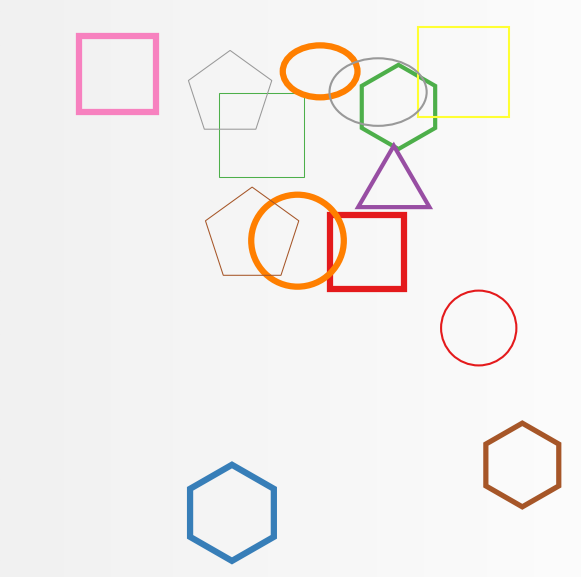[{"shape": "square", "thickness": 3, "radius": 0.32, "center": [0.632, 0.562]}, {"shape": "circle", "thickness": 1, "radius": 0.32, "center": [0.824, 0.431]}, {"shape": "hexagon", "thickness": 3, "radius": 0.42, "center": [0.399, 0.111]}, {"shape": "hexagon", "thickness": 2, "radius": 0.36, "center": [0.686, 0.814]}, {"shape": "square", "thickness": 0.5, "radius": 0.37, "center": [0.45, 0.766]}, {"shape": "triangle", "thickness": 2, "radius": 0.35, "center": [0.678, 0.676]}, {"shape": "oval", "thickness": 3, "radius": 0.32, "center": [0.551, 0.876]}, {"shape": "circle", "thickness": 3, "radius": 0.4, "center": [0.512, 0.582]}, {"shape": "square", "thickness": 1, "radius": 0.39, "center": [0.797, 0.875]}, {"shape": "hexagon", "thickness": 2.5, "radius": 0.36, "center": [0.899, 0.194]}, {"shape": "pentagon", "thickness": 0.5, "radius": 0.42, "center": [0.434, 0.591]}, {"shape": "square", "thickness": 3, "radius": 0.33, "center": [0.202, 0.871]}, {"shape": "pentagon", "thickness": 0.5, "radius": 0.38, "center": [0.396, 0.836]}, {"shape": "oval", "thickness": 1, "radius": 0.42, "center": [0.65, 0.84]}]